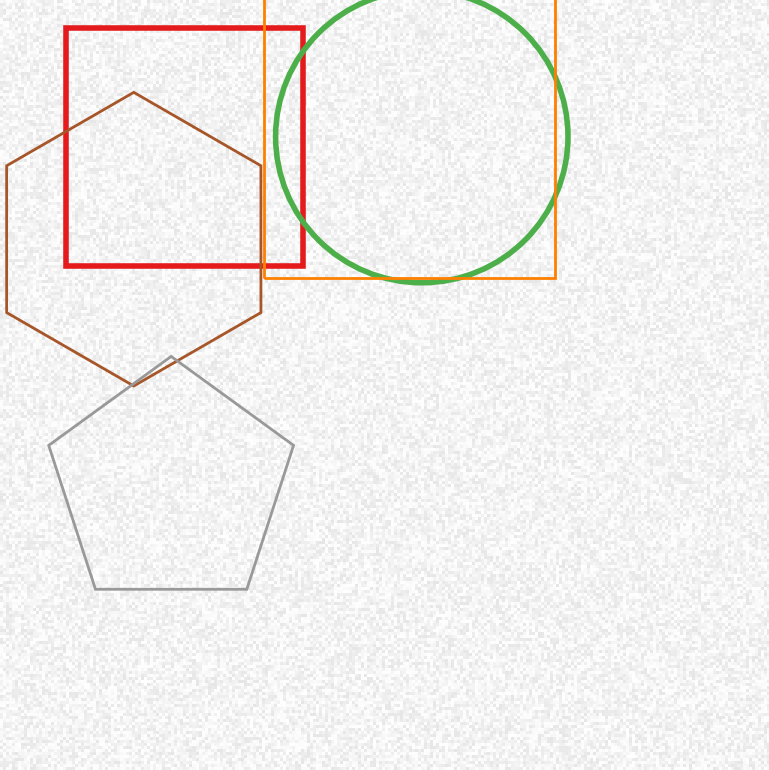[{"shape": "square", "thickness": 2, "radius": 0.77, "center": [0.24, 0.809]}, {"shape": "circle", "thickness": 2, "radius": 0.95, "center": [0.548, 0.823]}, {"shape": "square", "thickness": 1, "radius": 0.95, "center": [0.532, 0.828]}, {"shape": "hexagon", "thickness": 1, "radius": 0.95, "center": [0.174, 0.689]}, {"shape": "pentagon", "thickness": 1, "radius": 0.84, "center": [0.222, 0.37]}]